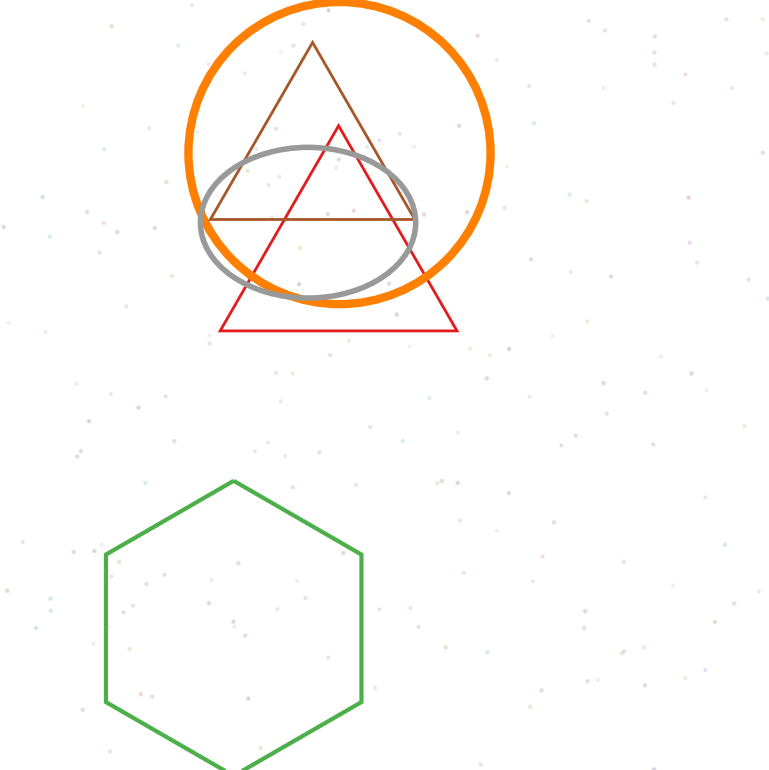[{"shape": "triangle", "thickness": 1, "radius": 0.89, "center": [0.44, 0.659]}, {"shape": "hexagon", "thickness": 1.5, "radius": 0.96, "center": [0.303, 0.184]}, {"shape": "circle", "thickness": 3, "radius": 0.98, "center": [0.441, 0.801]}, {"shape": "triangle", "thickness": 1, "radius": 0.77, "center": [0.406, 0.792]}, {"shape": "oval", "thickness": 2, "radius": 0.7, "center": [0.4, 0.711]}]